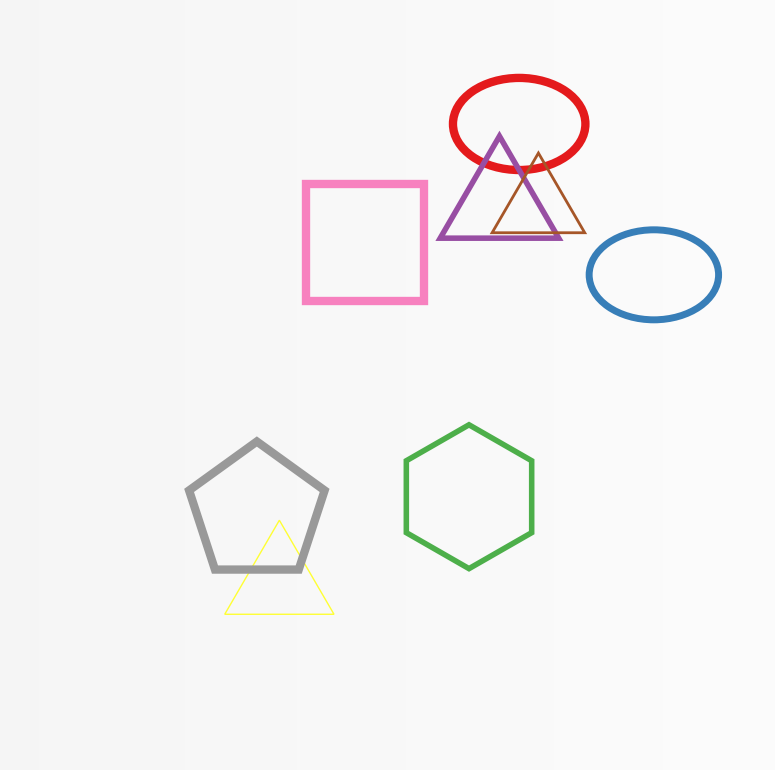[{"shape": "oval", "thickness": 3, "radius": 0.43, "center": [0.67, 0.839]}, {"shape": "oval", "thickness": 2.5, "radius": 0.42, "center": [0.844, 0.643]}, {"shape": "hexagon", "thickness": 2, "radius": 0.47, "center": [0.605, 0.355]}, {"shape": "triangle", "thickness": 2, "radius": 0.44, "center": [0.644, 0.735]}, {"shape": "triangle", "thickness": 0.5, "radius": 0.41, "center": [0.36, 0.243]}, {"shape": "triangle", "thickness": 1, "radius": 0.34, "center": [0.695, 0.732]}, {"shape": "square", "thickness": 3, "radius": 0.38, "center": [0.471, 0.685]}, {"shape": "pentagon", "thickness": 3, "radius": 0.46, "center": [0.331, 0.335]}]